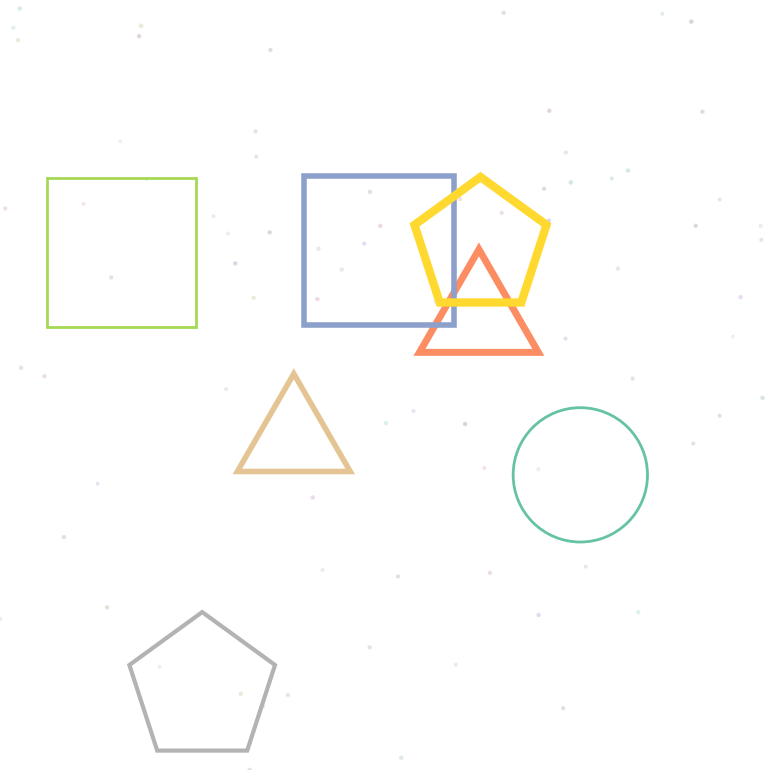[{"shape": "circle", "thickness": 1, "radius": 0.44, "center": [0.754, 0.383]}, {"shape": "triangle", "thickness": 2.5, "radius": 0.45, "center": [0.622, 0.587]}, {"shape": "square", "thickness": 2, "radius": 0.49, "center": [0.492, 0.675]}, {"shape": "square", "thickness": 1, "radius": 0.48, "center": [0.158, 0.672]}, {"shape": "pentagon", "thickness": 3, "radius": 0.45, "center": [0.624, 0.68]}, {"shape": "triangle", "thickness": 2, "radius": 0.42, "center": [0.382, 0.43]}, {"shape": "pentagon", "thickness": 1.5, "radius": 0.5, "center": [0.263, 0.106]}]